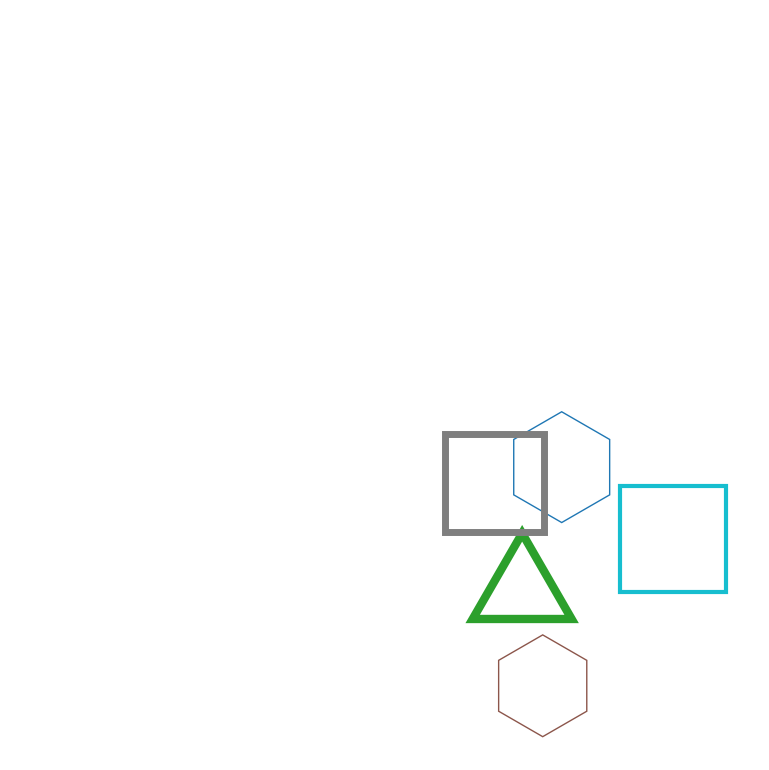[{"shape": "hexagon", "thickness": 0.5, "radius": 0.36, "center": [0.729, 0.393]}, {"shape": "triangle", "thickness": 3, "radius": 0.37, "center": [0.678, 0.233]}, {"shape": "hexagon", "thickness": 0.5, "radius": 0.33, "center": [0.705, 0.109]}, {"shape": "square", "thickness": 2.5, "radius": 0.32, "center": [0.642, 0.373]}, {"shape": "square", "thickness": 1.5, "radius": 0.34, "center": [0.874, 0.3]}]